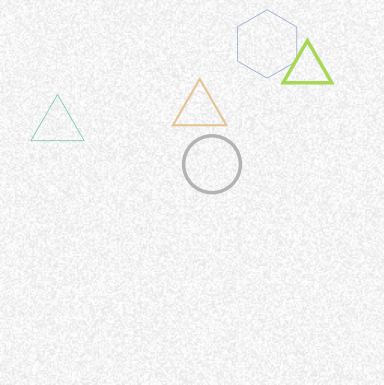[{"shape": "triangle", "thickness": 0.5, "radius": 0.4, "center": [0.149, 0.674]}, {"shape": "hexagon", "thickness": 0.5, "radius": 0.44, "center": [0.694, 0.886]}, {"shape": "triangle", "thickness": 2.5, "radius": 0.36, "center": [0.799, 0.821]}, {"shape": "triangle", "thickness": 1.5, "radius": 0.4, "center": [0.519, 0.715]}, {"shape": "circle", "thickness": 2.5, "radius": 0.37, "center": [0.551, 0.573]}]